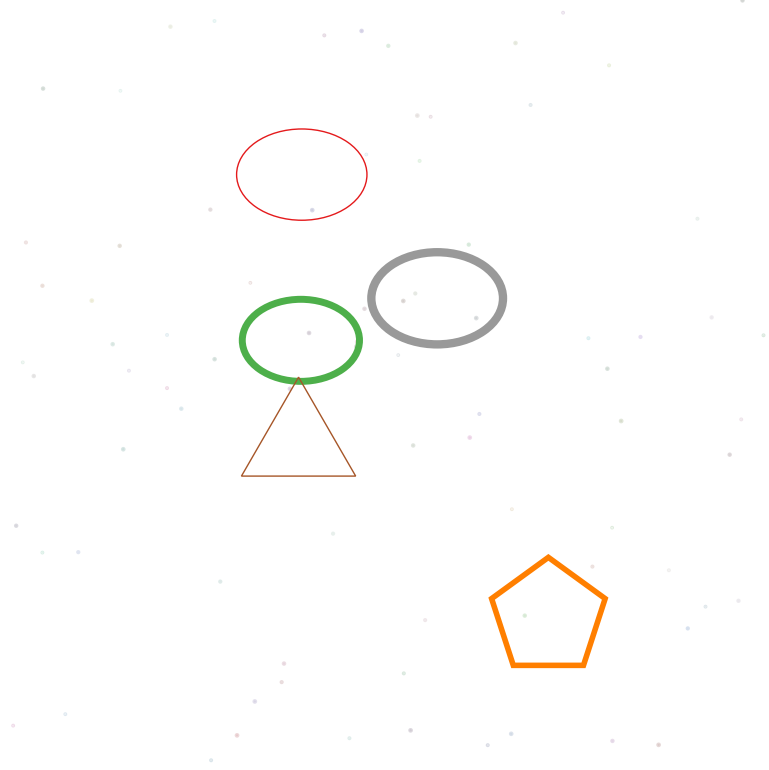[{"shape": "oval", "thickness": 0.5, "radius": 0.42, "center": [0.392, 0.773]}, {"shape": "oval", "thickness": 2.5, "radius": 0.38, "center": [0.391, 0.558]}, {"shape": "pentagon", "thickness": 2, "radius": 0.39, "center": [0.712, 0.199]}, {"shape": "triangle", "thickness": 0.5, "radius": 0.43, "center": [0.388, 0.425]}, {"shape": "oval", "thickness": 3, "radius": 0.43, "center": [0.568, 0.613]}]